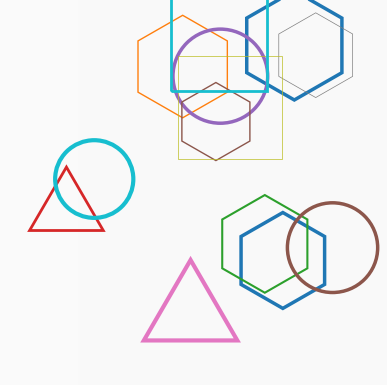[{"shape": "hexagon", "thickness": 2.5, "radius": 0.62, "center": [0.73, 0.323]}, {"shape": "hexagon", "thickness": 2.5, "radius": 0.71, "center": [0.76, 0.882]}, {"shape": "hexagon", "thickness": 1, "radius": 0.67, "center": [0.471, 0.827]}, {"shape": "hexagon", "thickness": 1.5, "radius": 0.63, "center": [0.683, 0.367]}, {"shape": "triangle", "thickness": 2, "radius": 0.55, "center": [0.171, 0.456]}, {"shape": "circle", "thickness": 2.5, "radius": 0.61, "center": [0.569, 0.802]}, {"shape": "circle", "thickness": 2.5, "radius": 0.58, "center": [0.858, 0.357]}, {"shape": "hexagon", "thickness": 1, "radius": 0.51, "center": [0.557, 0.684]}, {"shape": "triangle", "thickness": 3, "radius": 0.7, "center": [0.492, 0.185]}, {"shape": "hexagon", "thickness": 0.5, "radius": 0.55, "center": [0.815, 0.857]}, {"shape": "square", "thickness": 0.5, "radius": 0.67, "center": [0.594, 0.721]}, {"shape": "square", "thickness": 2, "radius": 0.62, "center": [0.565, 0.888]}, {"shape": "circle", "thickness": 3, "radius": 0.5, "center": [0.243, 0.535]}]